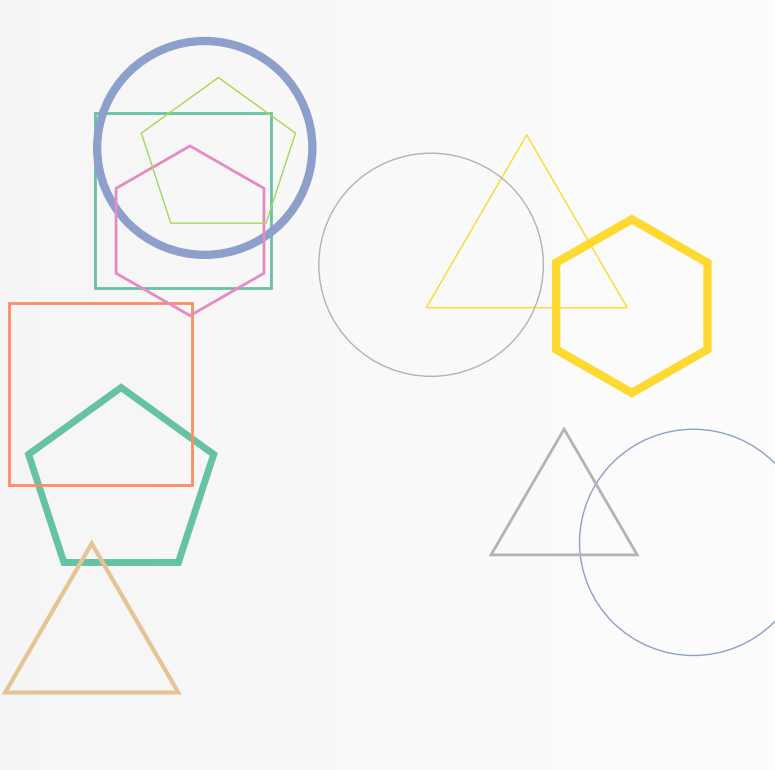[{"shape": "pentagon", "thickness": 2.5, "radius": 0.63, "center": [0.156, 0.371]}, {"shape": "square", "thickness": 1, "radius": 0.57, "center": [0.236, 0.74]}, {"shape": "square", "thickness": 1, "radius": 0.59, "center": [0.129, 0.488]}, {"shape": "circle", "thickness": 3, "radius": 0.69, "center": [0.264, 0.808]}, {"shape": "circle", "thickness": 0.5, "radius": 0.73, "center": [0.895, 0.296]}, {"shape": "hexagon", "thickness": 1, "radius": 0.55, "center": [0.245, 0.7]}, {"shape": "pentagon", "thickness": 0.5, "radius": 0.52, "center": [0.282, 0.795]}, {"shape": "hexagon", "thickness": 3, "radius": 0.56, "center": [0.815, 0.602]}, {"shape": "triangle", "thickness": 0.5, "radius": 0.75, "center": [0.68, 0.675]}, {"shape": "triangle", "thickness": 1.5, "radius": 0.65, "center": [0.118, 0.165]}, {"shape": "circle", "thickness": 0.5, "radius": 0.72, "center": [0.556, 0.656]}, {"shape": "triangle", "thickness": 1, "radius": 0.54, "center": [0.728, 0.334]}]